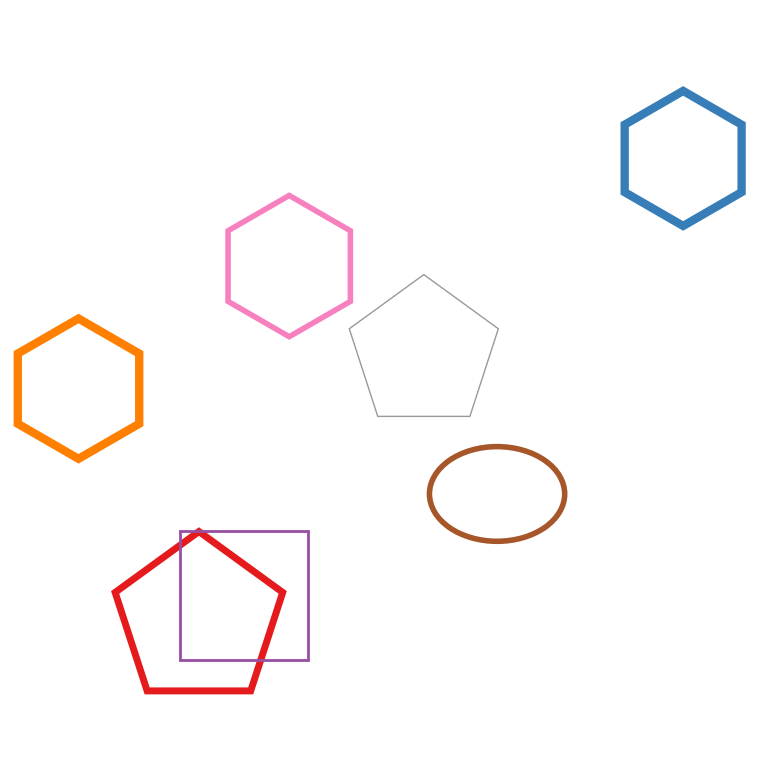[{"shape": "pentagon", "thickness": 2.5, "radius": 0.57, "center": [0.258, 0.195]}, {"shape": "hexagon", "thickness": 3, "radius": 0.44, "center": [0.887, 0.794]}, {"shape": "square", "thickness": 1, "radius": 0.42, "center": [0.317, 0.227]}, {"shape": "hexagon", "thickness": 3, "radius": 0.46, "center": [0.102, 0.495]}, {"shape": "oval", "thickness": 2, "radius": 0.44, "center": [0.646, 0.358]}, {"shape": "hexagon", "thickness": 2, "radius": 0.46, "center": [0.376, 0.654]}, {"shape": "pentagon", "thickness": 0.5, "radius": 0.51, "center": [0.55, 0.542]}]